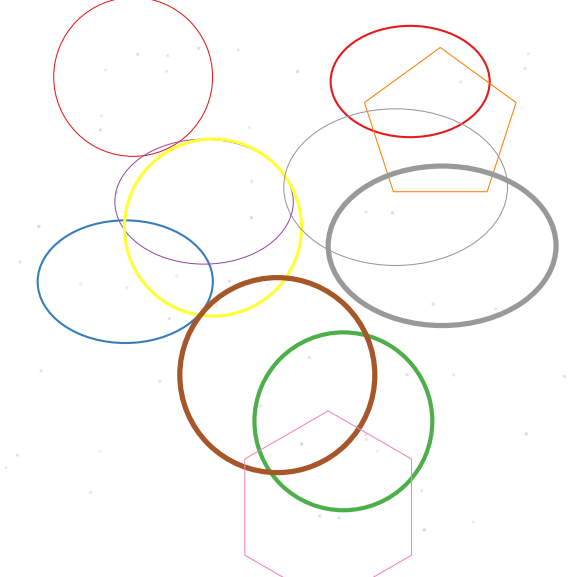[{"shape": "oval", "thickness": 1, "radius": 0.69, "center": [0.71, 0.858]}, {"shape": "circle", "thickness": 0.5, "radius": 0.69, "center": [0.231, 0.866]}, {"shape": "oval", "thickness": 1, "radius": 0.76, "center": [0.217, 0.511]}, {"shape": "circle", "thickness": 2, "radius": 0.77, "center": [0.595, 0.27]}, {"shape": "oval", "thickness": 0.5, "radius": 0.77, "center": [0.353, 0.65]}, {"shape": "pentagon", "thickness": 0.5, "radius": 0.69, "center": [0.762, 0.779]}, {"shape": "circle", "thickness": 1.5, "radius": 0.77, "center": [0.369, 0.605]}, {"shape": "circle", "thickness": 2.5, "radius": 0.84, "center": [0.48, 0.35]}, {"shape": "hexagon", "thickness": 0.5, "radius": 0.83, "center": [0.568, 0.121]}, {"shape": "oval", "thickness": 0.5, "radius": 0.97, "center": [0.685, 0.675]}, {"shape": "oval", "thickness": 2.5, "radius": 0.99, "center": [0.766, 0.574]}]